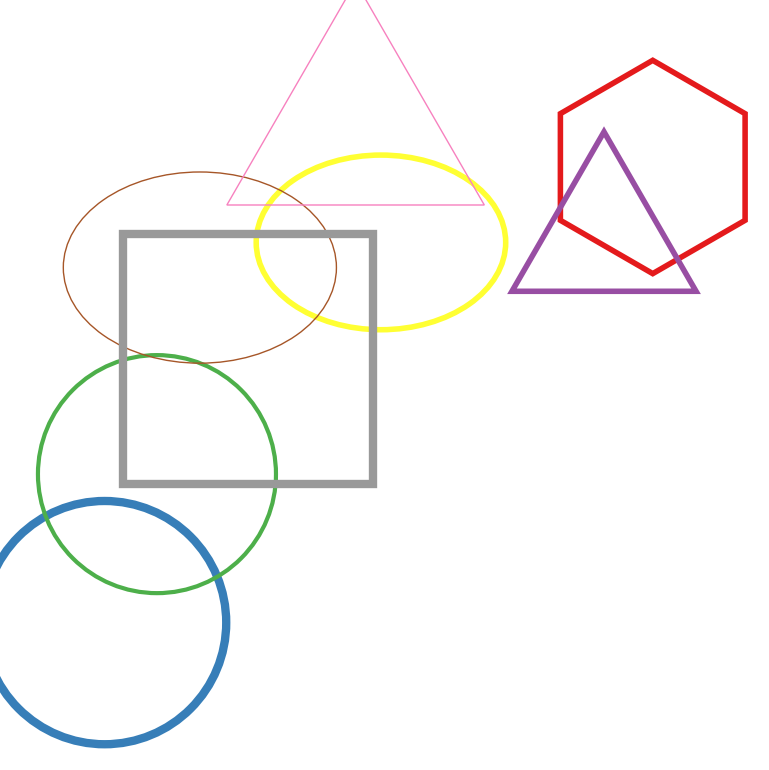[{"shape": "hexagon", "thickness": 2, "radius": 0.69, "center": [0.848, 0.783]}, {"shape": "circle", "thickness": 3, "radius": 0.79, "center": [0.136, 0.191]}, {"shape": "circle", "thickness": 1.5, "radius": 0.77, "center": [0.204, 0.384]}, {"shape": "triangle", "thickness": 2, "radius": 0.69, "center": [0.784, 0.691]}, {"shape": "oval", "thickness": 2, "radius": 0.81, "center": [0.495, 0.685]}, {"shape": "oval", "thickness": 0.5, "radius": 0.89, "center": [0.26, 0.652]}, {"shape": "triangle", "thickness": 0.5, "radius": 0.97, "center": [0.462, 0.83]}, {"shape": "square", "thickness": 3, "radius": 0.81, "center": [0.322, 0.534]}]